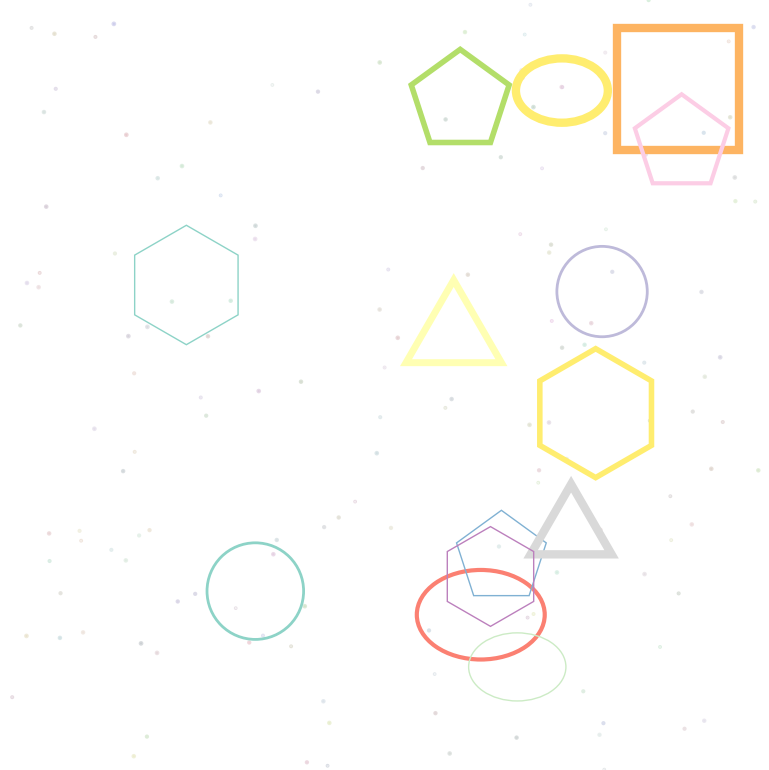[{"shape": "hexagon", "thickness": 0.5, "radius": 0.39, "center": [0.242, 0.63]}, {"shape": "circle", "thickness": 1, "radius": 0.31, "center": [0.332, 0.232]}, {"shape": "triangle", "thickness": 2.5, "radius": 0.36, "center": [0.589, 0.565]}, {"shape": "circle", "thickness": 1, "radius": 0.29, "center": [0.782, 0.621]}, {"shape": "oval", "thickness": 1.5, "radius": 0.42, "center": [0.624, 0.202]}, {"shape": "pentagon", "thickness": 0.5, "radius": 0.31, "center": [0.651, 0.276]}, {"shape": "square", "thickness": 3, "radius": 0.4, "center": [0.88, 0.885]}, {"shape": "pentagon", "thickness": 2, "radius": 0.33, "center": [0.598, 0.869]}, {"shape": "pentagon", "thickness": 1.5, "radius": 0.32, "center": [0.885, 0.814]}, {"shape": "triangle", "thickness": 3, "radius": 0.3, "center": [0.742, 0.31]}, {"shape": "hexagon", "thickness": 0.5, "radius": 0.32, "center": [0.637, 0.251]}, {"shape": "oval", "thickness": 0.5, "radius": 0.32, "center": [0.672, 0.134]}, {"shape": "oval", "thickness": 3, "radius": 0.3, "center": [0.73, 0.882]}, {"shape": "hexagon", "thickness": 2, "radius": 0.42, "center": [0.774, 0.463]}]